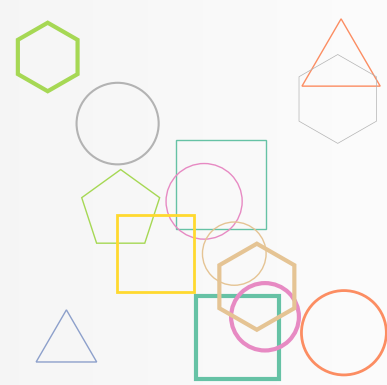[{"shape": "square", "thickness": 3, "radius": 0.54, "center": [0.613, 0.123]}, {"shape": "square", "thickness": 1, "radius": 0.58, "center": [0.57, 0.52]}, {"shape": "triangle", "thickness": 1, "radius": 0.58, "center": [0.88, 0.835]}, {"shape": "circle", "thickness": 2, "radius": 0.55, "center": [0.887, 0.136]}, {"shape": "triangle", "thickness": 1, "radius": 0.45, "center": [0.171, 0.105]}, {"shape": "circle", "thickness": 1, "radius": 0.49, "center": [0.527, 0.477]}, {"shape": "circle", "thickness": 3, "radius": 0.44, "center": [0.684, 0.177]}, {"shape": "pentagon", "thickness": 1, "radius": 0.53, "center": [0.311, 0.454]}, {"shape": "hexagon", "thickness": 3, "radius": 0.44, "center": [0.123, 0.852]}, {"shape": "square", "thickness": 2, "radius": 0.5, "center": [0.402, 0.342]}, {"shape": "hexagon", "thickness": 3, "radius": 0.56, "center": [0.663, 0.255]}, {"shape": "circle", "thickness": 1, "radius": 0.41, "center": [0.605, 0.341]}, {"shape": "hexagon", "thickness": 0.5, "radius": 0.58, "center": [0.872, 0.743]}, {"shape": "circle", "thickness": 1.5, "radius": 0.53, "center": [0.304, 0.679]}]